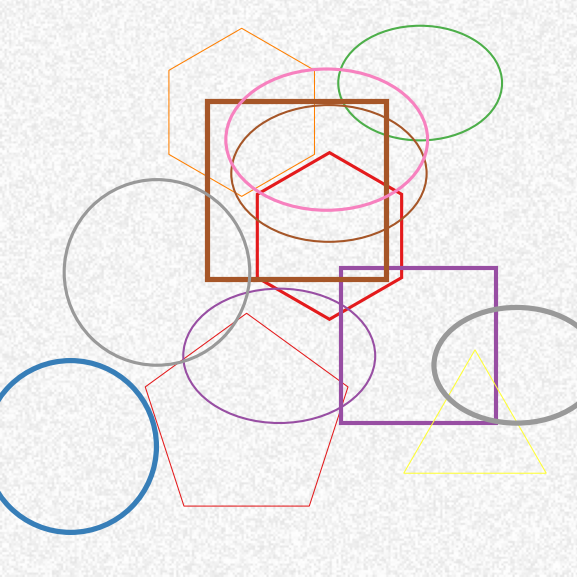[{"shape": "hexagon", "thickness": 1.5, "radius": 0.72, "center": [0.571, 0.591]}, {"shape": "pentagon", "thickness": 0.5, "radius": 0.92, "center": [0.427, 0.272]}, {"shape": "circle", "thickness": 2.5, "radius": 0.74, "center": [0.122, 0.226]}, {"shape": "oval", "thickness": 1, "radius": 0.71, "center": [0.728, 0.855]}, {"shape": "oval", "thickness": 1, "radius": 0.83, "center": [0.484, 0.383]}, {"shape": "square", "thickness": 2, "radius": 0.67, "center": [0.724, 0.401]}, {"shape": "hexagon", "thickness": 0.5, "radius": 0.73, "center": [0.419, 0.805]}, {"shape": "triangle", "thickness": 0.5, "radius": 0.71, "center": [0.823, 0.251]}, {"shape": "square", "thickness": 2.5, "radius": 0.77, "center": [0.514, 0.67]}, {"shape": "oval", "thickness": 1, "radius": 0.85, "center": [0.57, 0.699]}, {"shape": "oval", "thickness": 1.5, "radius": 0.87, "center": [0.566, 0.757]}, {"shape": "oval", "thickness": 2.5, "radius": 0.72, "center": [0.895, 0.367]}, {"shape": "circle", "thickness": 1.5, "radius": 0.8, "center": [0.272, 0.527]}]